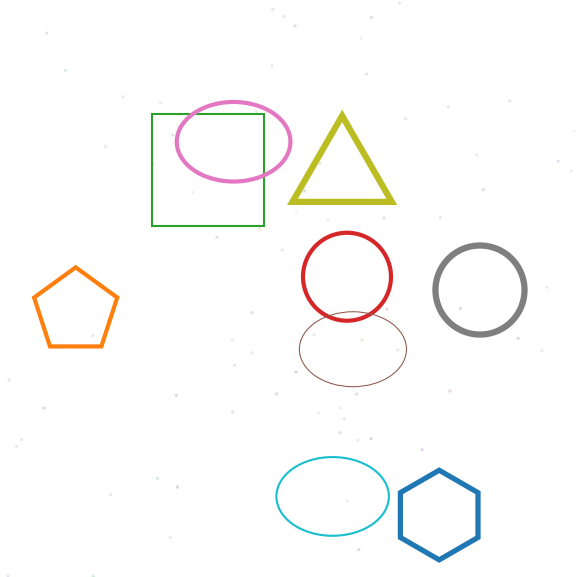[{"shape": "hexagon", "thickness": 2.5, "radius": 0.39, "center": [0.761, 0.107]}, {"shape": "pentagon", "thickness": 2, "radius": 0.38, "center": [0.131, 0.461]}, {"shape": "square", "thickness": 1, "radius": 0.48, "center": [0.361, 0.705]}, {"shape": "circle", "thickness": 2, "radius": 0.38, "center": [0.601, 0.52]}, {"shape": "oval", "thickness": 0.5, "radius": 0.46, "center": [0.611, 0.394]}, {"shape": "oval", "thickness": 2, "radius": 0.49, "center": [0.405, 0.754]}, {"shape": "circle", "thickness": 3, "radius": 0.39, "center": [0.831, 0.497]}, {"shape": "triangle", "thickness": 3, "radius": 0.5, "center": [0.592, 0.699]}, {"shape": "oval", "thickness": 1, "radius": 0.49, "center": [0.576, 0.14]}]